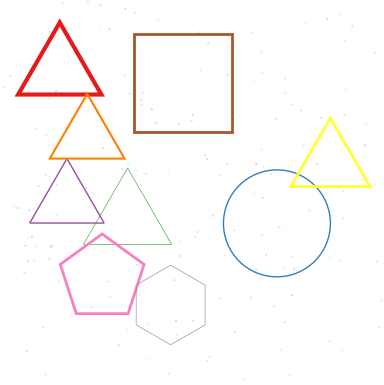[{"shape": "triangle", "thickness": 3, "radius": 0.62, "center": [0.155, 0.817]}, {"shape": "circle", "thickness": 1, "radius": 0.69, "center": [0.719, 0.42]}, {"shape": "triangle", "thickness": 0.5, "radius": 0.66, "center": [0.331, 0.431]}, {"shape": "triangle", "thickness": 1, "radius": 0.56, "center": [0.174, 0.476]}, {"shape": "triangle", "thickness": 1.5, "radius": 0.56, "center": [0.226, 0.644]}, {"shape": "triangle", "thickness": 2, "radius": 0.59, "center": [0.858, 0.575]}, {"shape": "square", "thickness": 2, "radius": 0.63, "center": [0.476, 0.784]}, {"shape": "pentagon", "thickness": 2, "radius": 0.57, "center": [0.265, 0.278]}, {"shape": "hexagon", "thickness": 0.5, "radius": 0.52, "center": [0.443, 0.208]}]